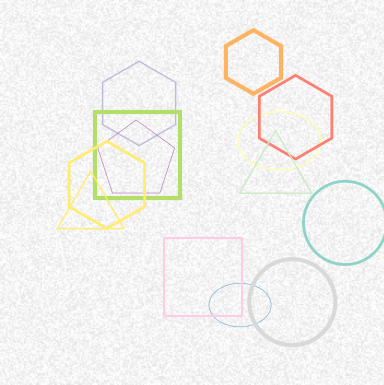[{"shape": "circle", "thickness": 2, "radius": 0.54, "center": [0.896, 0.421]}, {"shape": "oval", "thickness": 1, "radius": 0.54, "center": [0.726, 0.634]}, {"shape": "hexagon", "thickness": 1, "radius": 0.55, "center": [0.361, 0.731]}, {"shape": "hexagon", "thickness": 2, "radius": 0.54, "center": [0.768, 0.696]}, {"shape": "oval", "thickness": 0.5, "radius": 0.4, "center": [0.624, 0.208]}, {"shape": "hexagon", "thickness": 3, "radius": 0.41, "center": [0.658, 0.839]}, {"shape": "square", "thickness": 3, "radius": 0.56, "center": [0.357, 0.598]}, {"shape": "square", "thickness": 1.5, "radius": 0.51, "center": [0.527, 0.28]}, {"shape": "circle", "thickness": 3, "radius": 0.56, "center": [0.759, 0.215]}, {"shape": "pentagon", "thickness": 0.5, "radius": 0.52, "center": [0.354, 0.583]}, {"shape": "triangle", "thickness": 1, "radius": 0.54, "center": [0.716, 0.552]}, {"shape": "triangle", "thickness": 1, "radius": 0.5, "center": [0.236, 0.456]}, {"shape": "hexagon", "thickness": 2, "radius": 0.57, "center": [0.278, 0.52]}]